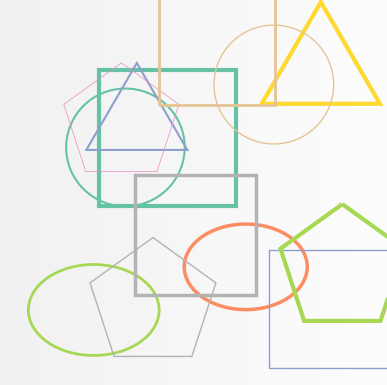[{"shape": "square", "thickness": 3, "radius": 0.89, "center": [0.432, 0.642]}, {"shape": "circle", "thickness": 1.5, "radius": 0.76, "center": [0.324, 0.617]}, {"shape": "oval", "thickness": 2.5, "radius": 0.79, "center": [0.634, 0.307]}, {"shape": "square", "thickness": 1, "radius": 0.77, "center": [0.847, 0.197]}, {"shape": "triangle", "thickness": 1.5, "radius": 0.75, "center": [0.353, 0.686]}, {"shape": "pentagon", "thickness": 0.5, "radius": 0.78, "center": [0.313, 0.681]}, {"shape": "oval", "thickness": 2, "radius": 0.84, "center": [0.242, 0.195]}, {"shape": "pentagon", "thickness": 3, "radius": 0.84, "center": [0.883, 0.302]}, {"shape": "triangle", "thickness": 3, "radius": 0.88, "center": [0.828, 0.818]}, {"shape": "circle", "thickness": 1, "radius": 0.77, "center": [0.707, 0.78]}, {"shape": "square", "thickness": 2, "radius": 0.75, "center": [0.56, 0.879]}, {"shape": "pentagon", "thickness": 1, "radius": 0.85, "center": [0.395, 0.212]}, {"shape": "square", "thickness": 2.5, "radius": 0.78, "center": [0.504, 0.39]}]